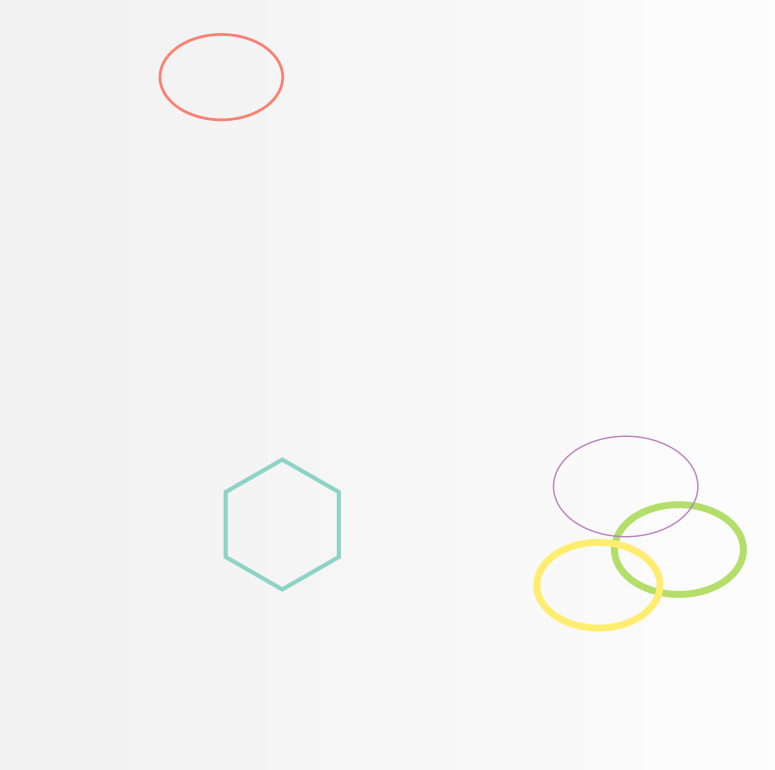[{"shape": "hexagon", "thickness": 1.5, "radius": 0.42, "center": [0.364, 0.319]}, {"shape": "oval", "thickness": 1, "radius": 0.4, "center": [0.286, 0.9]}, {"shape": "oval", "thickness": 2.5, "radius": 0.42, "center": [0.876, 0.286]}, {"shape": "oval", "thickness": 0.5, "radius": 0.47, "center": [0.807, 0.368]}, {"shape": "oval", "thickness": 2.5, "radius": 0.4, "center": [0.772, 0.24]}]